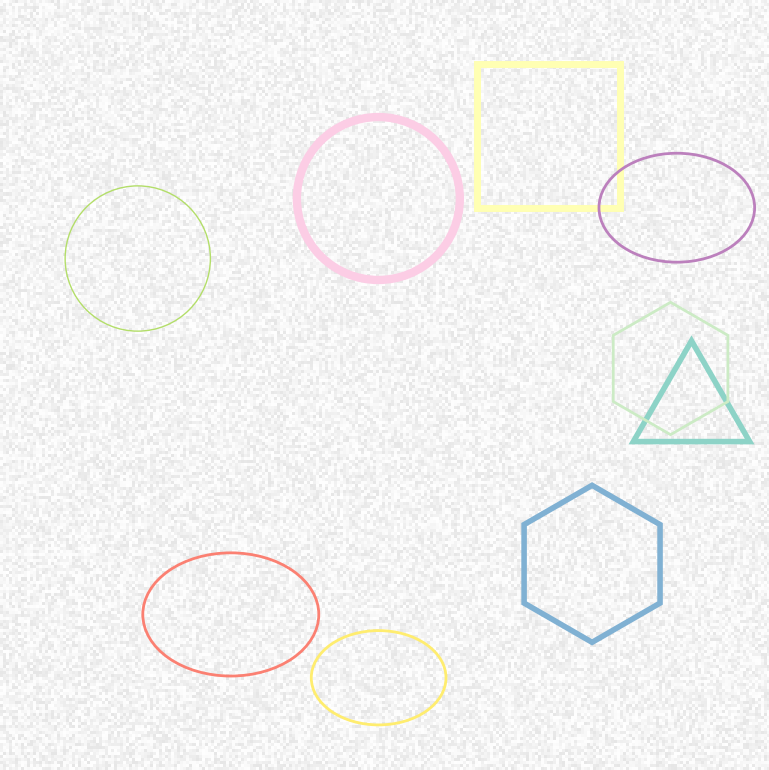[{"shape": "triangle", "thickness": 2, "radius": 0.44, "center": [0.898, 0.47]}, {"shape": "square", "thickness": 2.5, "radius": 0.47, "center": [0.713, 0.823]}, {"shape": "oval", "thickness": 1, "radius": 0.57, "center": [0.3, 0.202]}, {"shape": "hexagon", "thickness": 2, "radius": 0.51, "center": [0.769, 0.268]}, {"shape": "circle", "thickness": 0.5, "radius": 0.47, "center": [0.179, 0.664]}, {"shape": "circle", "thickness": 3, "radius": 0.53, "center": [0.491, 0.742]}, {"shape": "oval", "thickness": 1, "radius": 0.51, "center": [0.879, 0.73]}, {"shape": "hexagon", "thickness": 1, "radius": 0.43, "center": [0.871, 0.521]}, {"shape": "oval", "thickness": 1, "radius": 0.44, "center": [0.492, 0.12]}]